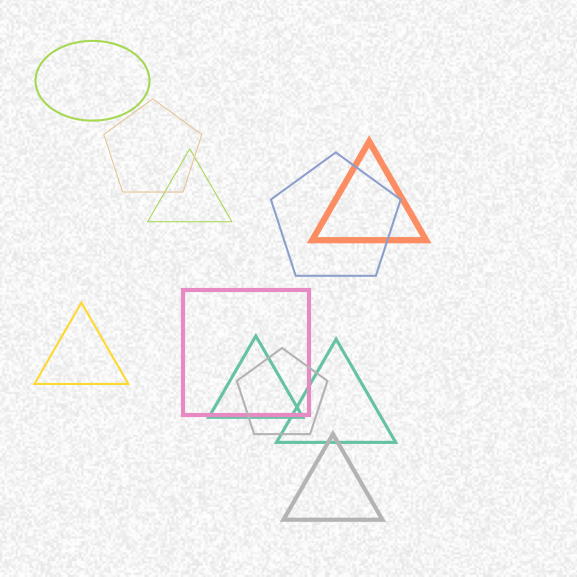[{"shape": "triangle", "thickness": 1.5, "radius": 0.6, "center": [0.582, 0.293]}, {"shape": "triangle", "thickness": 1.5, "radius": 0.47, "center": [0.443, 0.324]}, {"shape": "triangle", "thickness": 3, "radius": 0.57, "center": [0.639, 0.64]}, {"shape": "pentagon", "thickness": 1, "radius": 0.59, "center": [0.581, 0.617]}, {"shape": "square", "thickness": 2, "radius": 0.54, "center": [0.426, 0.388]}, {"shape": "oval", "thickness": 1, "radius": 0.49, "center": [0.16, 0.859]}, {"shape": "triangle", "thickness": 0.5, "radius": 0.42, "center": [0.329, 0.657]}, {"shape": "triangle", "thickness": 1, "radius": 0.47, "center": [0.141, 0.381]}, {"shape": "pentagon", "thickness": 0.5, "radius": 0.45, "center": [0.265, 0.739]}, {"shape": "triangle", "thickness": 2, "radius": 0.49, "center": [0.577, 0.149]}, {"shape": "pentagon", "thickness": 1, "radius": 0.41, "center": [0.489, 0.314]}]